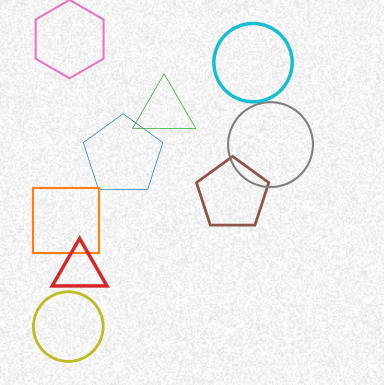[{"shape": "pentagon", "thickness": 0.5, "radius": 0.54, "center": [0.32, 0.596]}, {"shape": "square", "thickness": 1.5, "radius": 0.42, "center": [0.171, 0.427]}, {"shape": "triangle", "thickness": 0.5, "radius": 0.47, "center": [0.426, 0.714]}, {"shape": "triangle", "thickness": 2.5, "radius": 0.41, "center": [0.207, 0.298]}, {"shape": "pentagon", "thickness": 2, "radius": 0.49, "center": [0.604, 0.495]}, {"shape": "hexagon", "thickness": 1.5, "radius": 0.51, "center": [0.181, 0.898]}, {"shape": "circle", "thickness": 1.5, "radius": 0.55, "center": [0.703, 0.624]}, {"shape": "circle", "thickness": 2, "radius": 0.45, "center": [0.177, 0.152]}, {"shape": "circle", "thickness": 2.5, "radius": 0.51, "center": [0.657, 0.837]}]